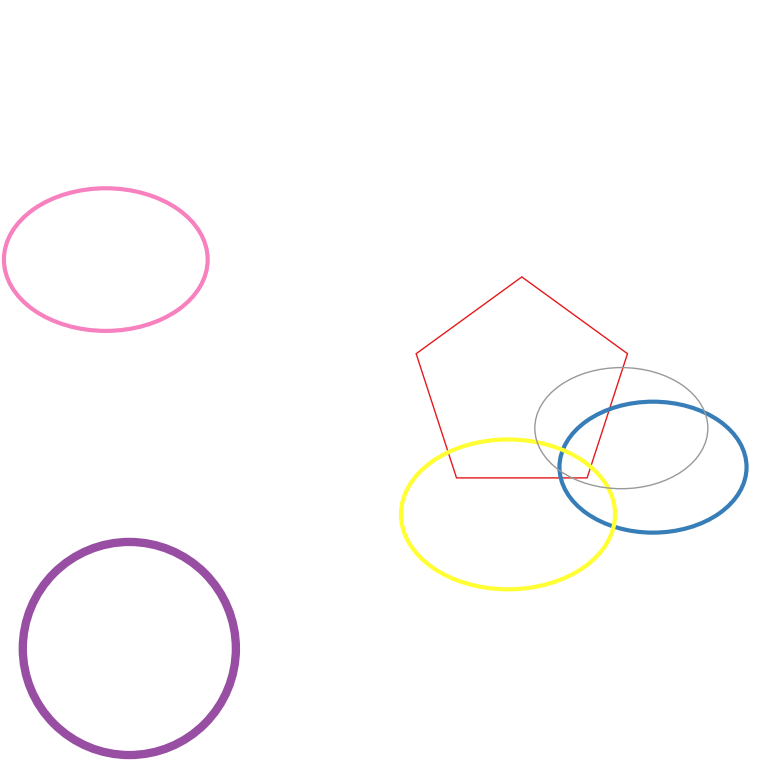[{"shape": "pentagon", "thickness": 0.5, "radius": 0.72, "center": [0.678, 0.496]}, {"shape": "oval", "thickness": 1.5, "radius": 0.61, "center": [0.848, 0.393]}, {"shape": "circle", "thickness": 3, "radius": 0.69, "center": [0.168, 0.158]}, {"shape": "oval", "thickness": 1.5, "radius": 0.7, "center": [0.66, 0.332]}, {"shape": "oval", "thickness": 1.5, "radius": 0.66, "center": [0.137, 0.663]}, {"shape": "oval", "thickness": 0.5, "radius": 0.56, "center": [0.807, 0.444]}]